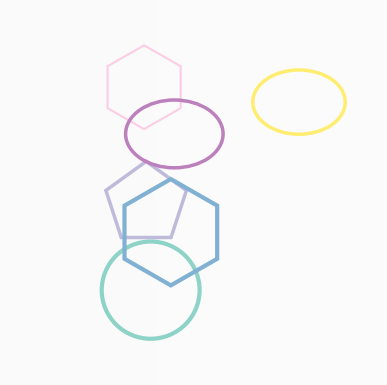[{"shape": "circle", "thickness": 3, "radius": 0.63, "center": [0.389, 0.246]}, {"shape": "pentagon", "thickness": 2.5, "radius": 0.55, "center": [0.377, 0.472]}, {"shape": "hexagon", "thickness": 3, "radius": 0.69, "center": [0.441, 0.397]}, {"shape": "hexagon", "thickness": 1.5, "radius": 0.54, "center": [0.372, 0.773]}, {"shape": "oval", "thickness": 2.5, "radius": 0.63, "center": [0.45, 0.652]}, {"shape": "oval", "thickness": 2.5, "radius": 0.6, "center": [0.772, 0.735]}]